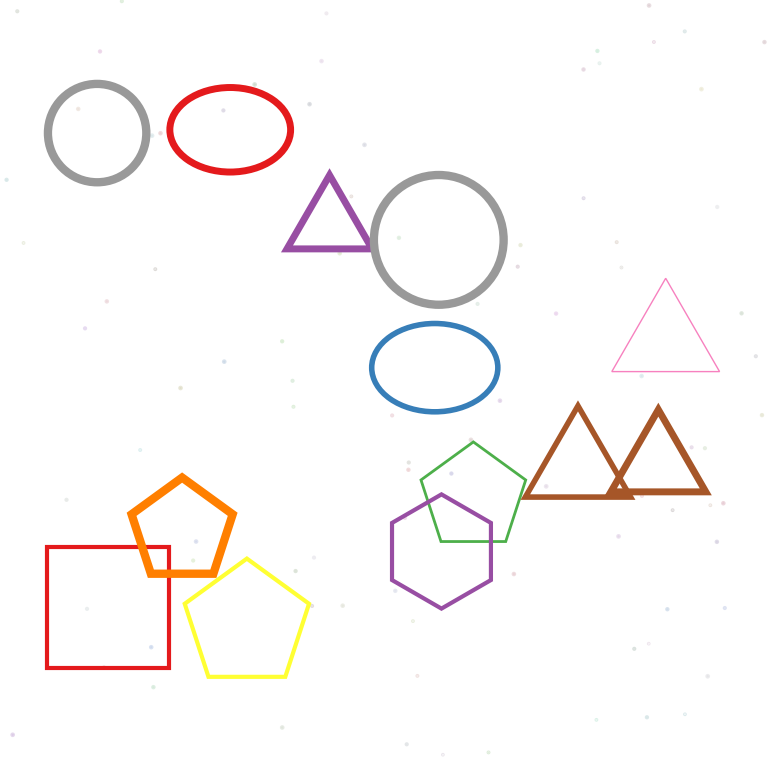[{"shape": "oval", "thickness": 2.5, "radius": 0.39, "center": [0.299, 0.831]}, {"shape": "square", "thickness": 1.5, "radius": 0.39, "center": [0.14, 0.211]}, {"shape": "oval", "thickness": 2, "radius": 0.41, "center": [0.565, 0.523]}, {"shape": "pentagon", "thickness": 1, "radius": 0.36, "center": [0.615, 0.355]}, {"shape": "triangle", "thickness": 2.5, "radius": 0.32, "center": [0.428, 0.709]}, {"shape": "hexagon", "thickness": 1.5, "radius": 0.37, "center": [0.573, 0.284]}, {"shape": "pentagon", "thickness": 3, "radius": 0.35, "center": [0.237, 0.311]}, {"shape": "pentagon", "thickness": 1.5, "radius": 0.42, "center": [0.321, 0.19]}, {"shape": "triangle", "thickness": 2.5, "radius": 0.36, "center": [0.855, 0.397]}, {"shape": "triangle", "thickness": 2, "radius": 0.39, "center": [0.751, 0.394]}, {"shape": "triangle", "thickness": 0.5, "radius": 0.4, "center": [0.865, 0.558]}, {"shape": "circle", "thickness": 3, "radius": 0.32, "center": [0.126, 0.827]}, {"shape": "circle", "thickness": 3, "radius": 0.42, "center": [0.57, 0.688]}]